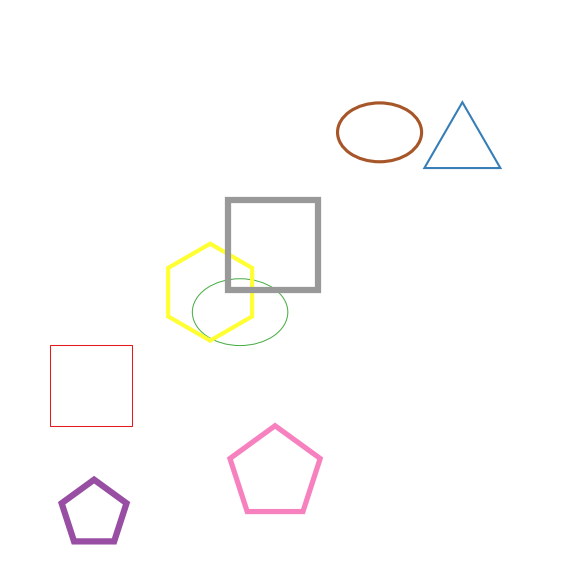[{"shape": "square", "thickness": 0.5, "radius": 0.35, "center": [0.157, 0.332]}, {"shape": "triangle", "thickness": 1, "radius": 0.38, "center": [0.801, 0.746]}, {"shape": "oval", "thickness": 0.5, "radius": 0.41, "center": [0.416, 0.459]}, {"shape": "pentagon", "thickness": 3, "radius": 0.3, "center": [0.163, 0.109]}, {"shape": "hexagon", "thickness": 2, "radius": 0.42, "center": [0.364, 0.493]}, {"shape": "oval", "thickness": 1.5, "radius": 0.36, "center": [0.657, 0.77]}, {"shape": "pentagon", "thickness": 2.5, "radius": 0.41, "center": [0.476, 0.18]}, {"shape": "square", "thickness": 3, "radius": 0.39, "center": [0.473, 0.575]}]